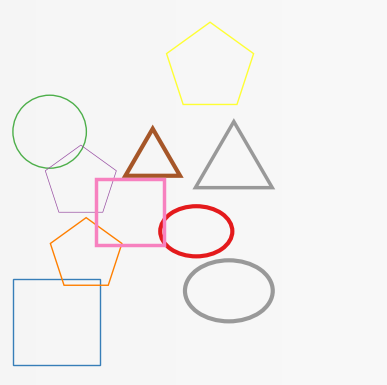[{"shape": "oval", "thickness": 3, "radius": 0.47, "center": [0.507, 0.399]}, {"shape": "square", "thickness": 1, "radius": 0.56, "center": [0.145, 0.164]}, {"shape": "circle", "thickness": 1, "radius": 0.47, "center": [0.128, 0.658]}, {"shape": "pentagon", "thickness": 0.5, "radius": 0.48, "center": [0.209, 0.527]}, {"shape": "pentagon", "thickness": 1, "radius": 0.49, "center": [0.222, 0.338]}, {"shape": "pentagon", "thickness": 1, "radius": 0.59, "center": [0.542, 0.824]}, {"shape": "triangle", "thickness": 3, "radius": 0.41, "center": [0.394, 0.584]}, {"shape": "square", "thickness": 2.5, "radius": 0.43, "center": [0.335, 0.449]}, {"shape": "triangle", "thickness": 2.5, "radius": 0.57, "center": [0.603, 0.57]}, {"shape": "oval", "thickness": 3, "radius": 0.57, "center": [0.591, 0.245]}]